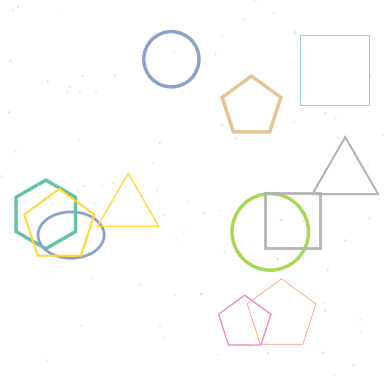[{"shape": "square", "thickness": 0.5, "radius": 0.45, "center": [0.869, 0.818]}, {"shape": "hexagon", "thickness": 2.5, "radius": 0.45, "center": [0.119, 0.443]}, {"shape": "pentagon", "thickness": 0.5, "radius": 0.47, "center": [0.731, 0.182]}, {"shape": "oval", "thickness": 2, "radius": 0.43, "center": [0.185, 0.389]}, {"shape": "circle", "thickness": 2.5, "radius": 0.36, "center": [0.445, 0.846]}, {"shape": "pentagon", "thickness": 1, "radius": 0.36, "center": [0.636, 0.162]}, {"shape": "circle", "thickness": 2.5, "radius": 0.5, "center": [0.702, 0.398]}, {"shape": "pentagon", "thickness": 1.5, "radius": 0.48, "center": [0.154, 0.413]}, {"shape": "triangle", "thickness": 1, "radius": 0.46, "center": [0.333, 0.458]}, {"shape": "pentagon", "thickness": 2.5, "radius": 0.4, "center": [0.653, 0.722]}, {"shape": "square", "thickness": 2, "radius": 0.36, "center": [0.759, 0.428]}, {"shape": "triangle", "thickness": 1.5, "radius": 0.49, "center": [0.897, 0.545]}]